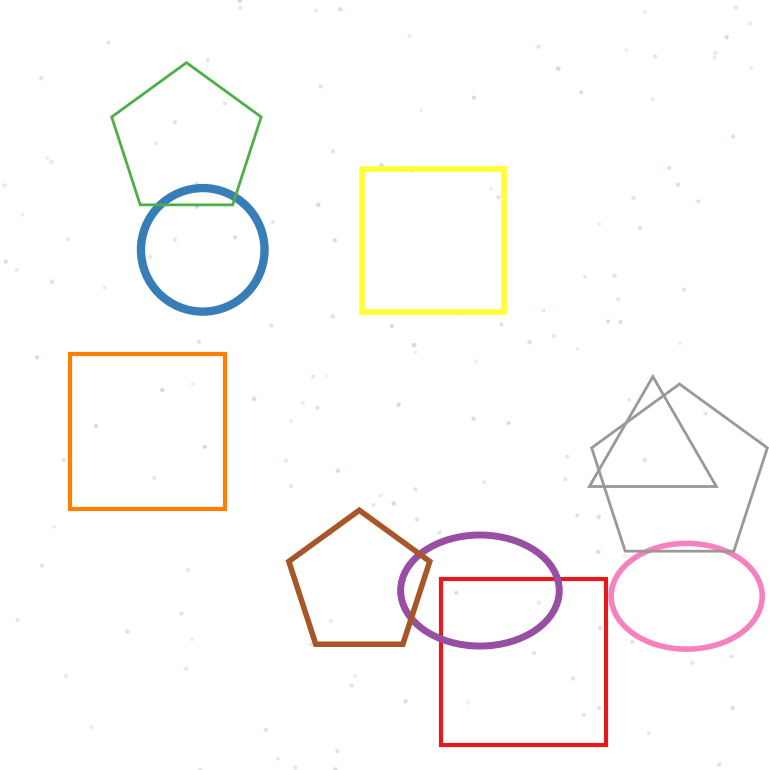[{"shape": "square", "thickness": 1.5, "radius": 0.54, "center": [0.68, 0.14]}, {"shape": "circle", "thickness": 3, "radius": 0.4, "center": [0.263, 0.676]}, {"shape": "pentagon", "thickness": 1, "radius": 0.51, "center": [0.242, 0.817]}, {"shape": "oval", "thickness": 2.5, "radius": 0.52, "center": [0.623, 0.233]}, {"shape": "square", "thickness": 1.5, "radius": 0.5, "center": [0.192, 0.44]}, {"shape": "square", "thickness": 2, "radius": 0.46, "center": [0.563, 0.687]}, {"shape": "pentagon", "thickness": 2, "radius": 0.48, "center": [0.467, 0.241]}, {"shape": "oval", "thickness": 2, "radius": 0.49, "center": [0.892, 0.226]}, {"shape": "pentagon", "thickness": 1, "radius": 0.6, "center": [0.882, 0.381]}, {"shape": "triangle", "thickness": 1, "radius": 0.48, "center": [0.848, 0.416]}]